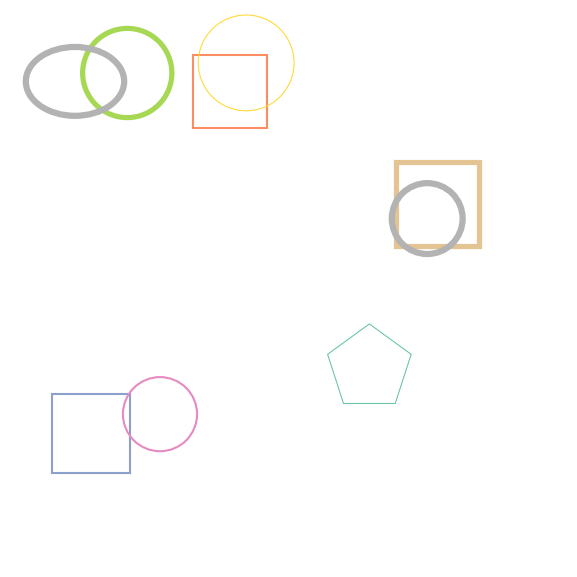[{"shape": "pentagon", "thickness": 0.5, "radius": 0.38, "center": [0.64, 0.362]}, {"shape": "square", "thickness": 1, "radius": 0.32, "center": [0.398, 0.841]}, {"shape": "square", "thickness": 1, "radius": 0.34, "center": [0.158, 0.248]}, {"shape": "circle", "thickness": 1, "radius": 0.32, "center": [0.277, 0.282]}, {"shape": "circle", "thickness": 2.5, "radius": 0.39, "center": [0.22, 0.873]}, {"shape": "circle", "thickness": 0.5, "radius": 0.41, "center": [0.426, 0.89]}, {"shape": "square", "thickness": 2.5, "radius": 0.36, "center": [0.757, 0.646]}, {"shape": "oval", "thickness": 3, "radius": 0.43, "center": [0.13, 0.858]}, {"shape": "circle", "thickness": 3, "radius": 0.31, "center": [0.74, 0.621]}]